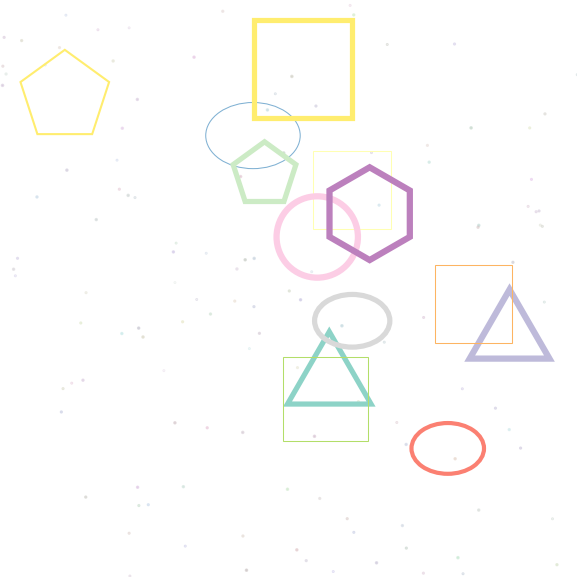[{"shape": "triangle", "thickness": 2.5, "radius": 0.42, "center": [0.57, 0.341]}, {"shape": "square", "thickness": 0.5, "radius": 0.34, "center": [0.609, 0.67]}, {"shape": "triangle", "thickness": 3, "radius": 0.4, "center": [0.882, 0.418]}, {"shape": "oval", "thickness": 2, "radius": 0.31, "center": [0.775, 0.223]}, {"shape": "oval", "thickness": 0.5, "radius": 0.41, "center": [0.438, 0.764]}, {"shape": "square", "thickness": 0.5, "radius": 0.34, "center": [0.82, 0.472]}, {"shape": "square", "thickness": 0.5, "radius": 0.36, "center": [0.564, 0.308]}, {"shape": "circle", "thickness": 3, "radius": 0.35, "center": [0.549, 0.589]}, {"shape": "oval", "thickness": 2.5, "radius": 0.33, "center": [0.61, 0.444]}, {"shape": "hexagon", "thickness": 3, "radius": 0.4, "center": [0.64, 0.629]}, {"shape": "pentagon", "thickness": 2.5, "radius": 0.29, "center": [0.458, 0.696]}, {"shape": "pentagon", "thickness": 1, "radius": 0.4, "center": [0.112, 0.832]}, {"shape": "square", "thickness": 2.5, "radius": 0.43, "center": [0.524, 0.88]}]